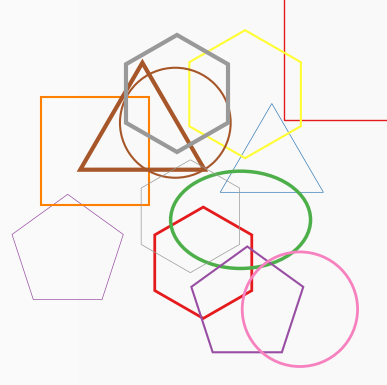[{"shape": "square", "thickness": 1, "radius": 0.83, "center": [0.898, 0.855]}, {"shape": "hexagon", "thickness": 2, "radius": 0.72, "center": [0.525, 0.318]}, {"shape": "triangle", "thickness": 0.5, "radius": 0.77, "center": [0.701, 0.577]}, {"shape": "oval", "thickness": 2.5, "radius": 0.9, "center": [0.621, 0.429]}, {"shape": "pentagon", "thickness": 0.5, "radius": 0.75, "center": [0.175, 0.344]}, {"shape": "pentagon", "thickness": 1.5, "radius": 0.76, "center": [0.638, 0.208]}, {"shape": "square", "thickness": 1.5, "radius": 0.7, "center": [0.246, 0.608]}, {"shape": "hexagon", "thickness": 1.5, "radius": 0.83, "center": [0.632, 0.755]}, {"shape": "triangle", "thickness": 3, "radius": 0.93, "center": [0.367, 0.652]}, {"shape": "circle", "thickness": 1.5, "radius": 0.71, "center": [0.452, 0.681]}, {"shape": "circle", "thickness": 2, "radius": 0.74, "center": [0.774, 0.197]}, {"shape": "hexagon", "thickness": 3, "radius": 0.76, "center": [0.457, 0.757]}, {"shape": "hexagon", "thickness": 0.5, "radius": 0.73, "center": [0.491, 0.438]}]